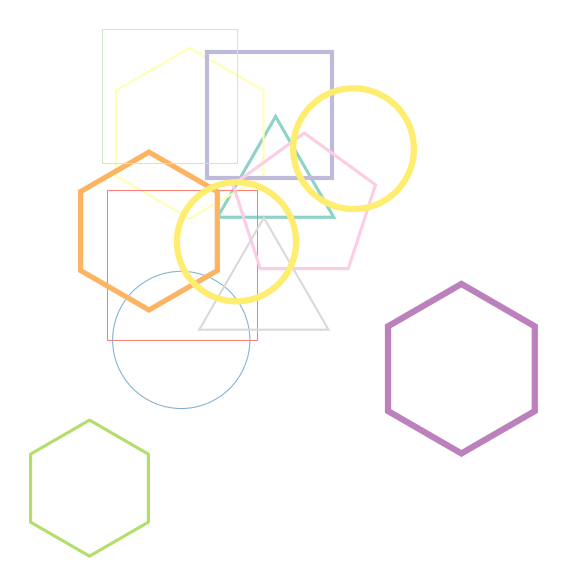[{"shape": "triangle", "thickness": 1.5, "radius": 0.58, "center": [0.477, 0.681]}, {"shape": "hexagon", "thickness": 1, "radius": 0.74, "center": [0.328, 0.768]}, {"shape": "square", "thickness": 2, "radius": 0.54, "center": [0.467, 0.8]}, {"shape": "square", "thickness": 0.5, "radius": 0.65, "center": [0.316, 0.54]}, {"shape": "circle", "thickness": 0.5, "radius": 0.59, "center": [0.314, 0.411]}, {"shape": "hexagon", "thickness": 2.5, "radius": 0.68, "center": [0.258, 0.599]}, {"shape": "hexagon", "thickness": 1.5, "radius": 0.59, "center": [0.155, 0.154]}, {"shape": "pentagon", "thickness": 1.5, "radius": 0.65, "center": [0.527, 0.639]}, {"shape": "triangle", "thickness": 1, "radius": 0.65, "center": [0.457, 0.493]}, {"shape": "hexagon", "thickness": 3, "radius": 0.73, "center": [0.799, 0.361]}, {"shape": "square", "thickness": 0.5, "radius": 0.58, "center": [0.294, 0.833]}, {"shape": "circle", "thickness": 3, "radius": 0.52, "center": [0.612, 0.742]}, {"shape": "circle", "thickness": 3, "radius": 0.52, "center": [0.409, 0.58]}]